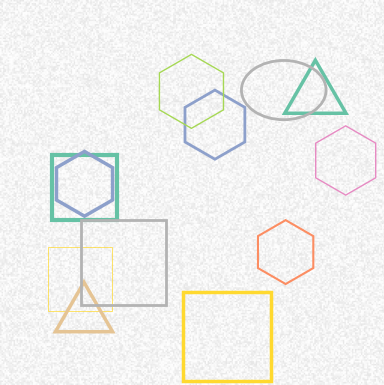[{"shape": "triangle", "thickness": 2.5, "radius": 0.46, "center": [0.819, 0.752]}, {"shape": "square", "thickness": 3, "radius": 0.42, "center": [0.219, 0.513]}, {"shape": "hexagon", "thickness": 1.5, "radius": 0.41, "center": [0.742, 0.345]}, {"shape": "hexagon", "thickness": 2, "radius": 0.45, "center": [0.558, 0.676]}, {"shape": "hexagon", "thickness": 2.5, "radius": 0.42, "center": [0.22, 0.523]}, {"shape": "hexagon", "thickness": 1, "radius": 0.45, "center": [0.898, 0.583]}, {"shape": "hexagon", "thickness": 1, "radius": 0.48, "center": [0.497, 0.763]}, {"shape": "square", "thickness": 0.5, "radius": 0.42, "center": [0.209, 0.276]}, {"shape": "square", "thickness": 2.5, "radius": 0.58, "center": [0.59, 0.126]}, {"shape": "triangle", "thickness": 2.5, "radius": 0.43, "center": [0.218, 0.181]}, {"shape": "square", "thickness": 2, "radius": 0.55, "center": [0.32, 0.318]}, {"shape": "oval", "thickness": 2, "radius": 0.55, "center": [0.737, 0.766]}]